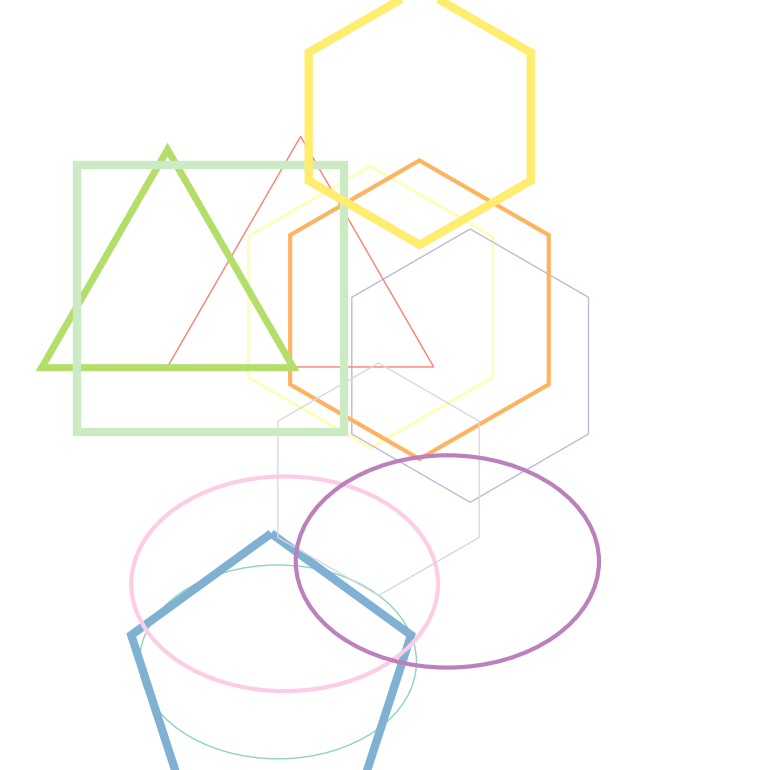[{"shape": "oval", "thickness": 0.5, "radius": 0.9, "center": [0.361, 0.14]}, {"shape": "hexagon", "thickness": 1, "radius": 0.92, "center": [0.481, 0.601]}, {"shape": "hexagon", "thickness": 0.5, "radius": 0.89, "center": [0.611, 0.525]}, {"shape": "triangle", "thickness": 0.5, "radius": 1.0, "center": [0.39, 0.623]}, {"shape": "pentagon", "thickness": 3, "radius": 0.96, "center": [0.352, 0.116]}, {"shape": "hexagon", "thickness": 1.5, "radius": 0.97, "center": [0.545, 0.598]}, {"shape": "triangle", "thickness": 2.5, "radius": 0.94, "center": [0.218, 0.617]}, {"shape": "oval", "thickness": 1.5, "radius": 1.0, "center": [0.37, 0.242]}, {"shape": "hexagon", "thickness": 0.5, "radius": 0.75, "center": [0.492, 0.378]}, {"shape": "oval", "thickness": 1.5, "radius": 0.98, "center": [0.581, 0.271]}, {"shape": "square", "thickness": 3, "radius": 0.87, "center": [0.273, 0.613]}, {"shape": "hexagon", "thickness": 3, "radius": 0.83, "center": [0.545, 0.849]}]